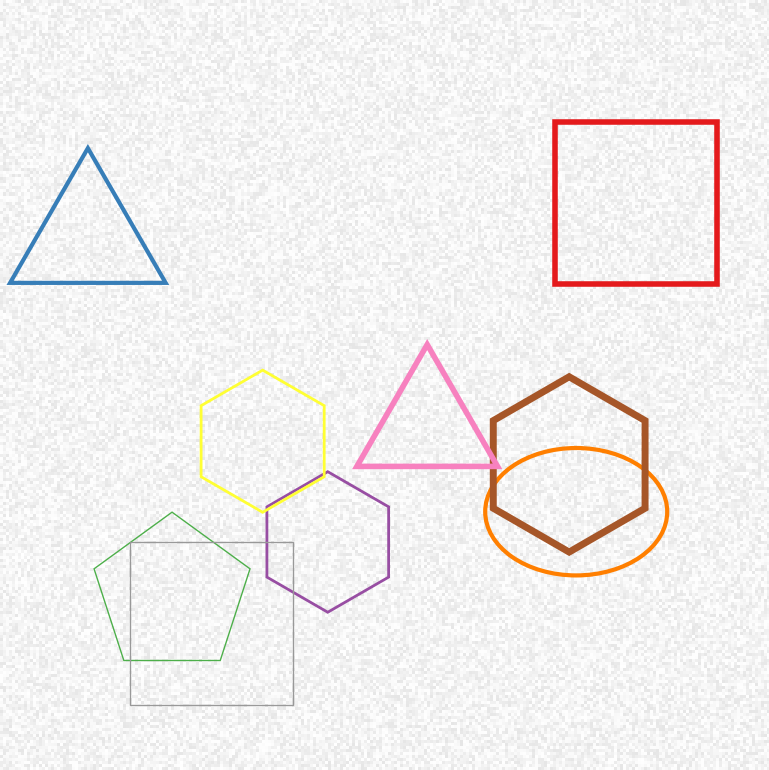[{"shape": "square", "thickness": 2, "radius": 0.53, "center": [0.826, 0.737]}, {"shape": "triangle", "thickness": 1.5, "radius": 0.58, "center": [0.114, 0.691]}, {"shape": "pentagon", "thickness": 0.5, "radius": 0.53, "center": [0.223, 0.228]}, {"shape": "hexagon", "thickness": 1, "radius": 0.46, "center": [0.426, 0.296]}, {"shape": "oval", "thickness": 1.5, "radius": 0.59, "center": [0.748, 0.335]}, {"shape": "hexagon", "thickness": 1, "radius": 0.46, "center": [0.341, 0.427]}, {"shape": "hexagon", "thickness": 2.5, "radius": 0.57, "center": [0.739, 0.397]}, {"shape": "triangle", "thickness": 2, "radius": 0.53, "center": [0.555, 0.447]}, {"shape": "square", "thickness": 0.5, "radius": 0.53, "center": [0.275, 0.191]}]